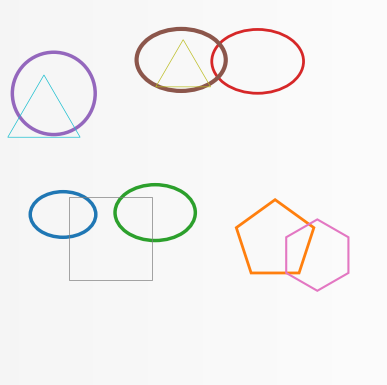[{"shape": "oval", "thickness": 2.5, "radius": 0.42, "center": [0.163, 0.443]}, {"shape": "pentagon", "thickness": 2, "radius": 0.53, "center": [0.71, 0.376]}, {"shape": "oval", "thickness": 2.5, "radius": 0.52, "center": [0.4, 0.448]}, {"shape": "oval", "thickness": 2, "radius": 0.59, "center": [0.665, 0.841]}, {"shape": "circle", "thickness": 2.5, "radius": 0.53, "center": [0.139, 0.757]}, {"shape": "oval", "thickness": 3, "radius": 0.58, "center": [0.468, 0.844]}, {"shape": "hexagon", "thickness": 1.5, "radius": 0.46, "center": [0.819, 0.337]}, {"shape": "square", "thickness": 0.5, "radius": 0.54, "center": [0.285, 0.38]}, {"shape": "triangle", "thickness": 0.5, "radius": 0.41, "center": [0.473, 0.815]}, {"shape": "triangle", "thickness": 0.5, "radius": 0.54, "center": [0.113, 0.697]}]